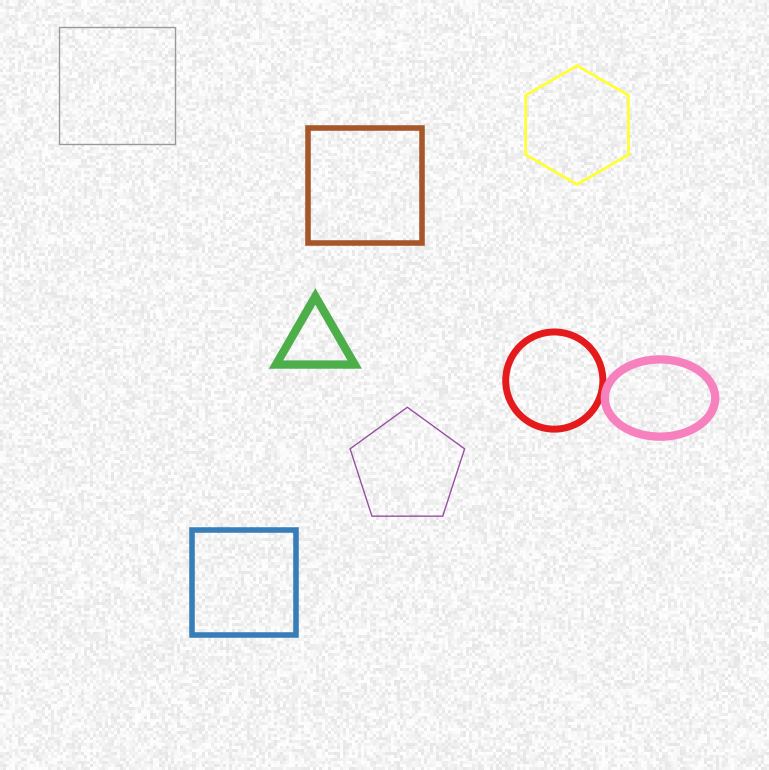[{"shape": "circle", "thickness": 2.5, "radius": 0.32, "center": [0.72, 0.506]}, {"shape": "square", "thickness": 2, "radius": 0.34, "center": [0.317, 0.244]}, {"shape": "triangle", "thickness": 3, "radius": 0.29, "center": [0.41, 0.556]}, {"shape": "pentagon", "thickness": 0.5, "radius": 0.39, "center": [0.529, 0.393]}, {"shape": "hexagon", "thickness": 1, "radius": 0.39, "center": [0.749, 0.838]}, {"shape": "square", "thickness": 2, "radius": 0.37, "center": [0.474, 0.759]}, {"shape": "oval", "thickness": 3, "radius": 0.36, "center": [0.857, 0.483]}, {"shape": "square", "thickness": 0.5, "radius": 0.38, "center": [0.152, 0.889]}]